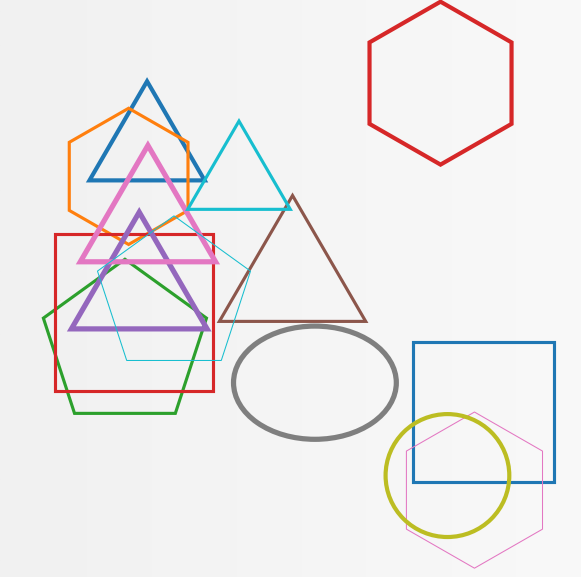[{"shape": "triangle", "thickness": 2, "radius": 0.57, "center": [0.253, 0.744]}, {"shape": "square", "thickness": 1.5, "radius": 0.61, "center": [0.832, 0.285]}, {"shape": "hexagon", "thickness": 1.5, "radius": 0.59, "center": [0.221, 0.694]}, {"shape": "pentagon", "thickness": 1.5, "radius": 0.74, "center": [0.215, 0.403]}, {"shape": "hexagon", "thickness": 2, "radius": 0.71, "center": [0.758, 0.855]}, {"shape": "square", "thickness": 1.5, "radius": 0.68, "center": [0.231, 0.458]}, {"shape": "triangle", "thickness": 2.5, "radius": 0.67, "center": [0.24, 0.497]}, {"shape": "triangle", "thickness": 1.5, "radius": 0.73, "center": [0.503, 0.515]}, {"shape": "hexagon", "thickness": 0.5, "radius": 0.68, "center": [0.816, 0.15]}, {"shape": "triangle", "thickness": 2.5, "radius": 0.67, "center": [0.254, 0.613]}, {"shape": "oval", "thickness": 2.5, "radius": 0.7, "center": [0.542, 0.336]}, {"shape": "circle", "thickness": 2, "radius": 0.53, "center": [0.77, 0.176]}, {"shape": "pentagon", "thickness": 0.5, "radius": 0.69, "center": [0.299, 0.487]}, {"shape": "triangle", "thickness": 1.5, "radius": 0.51, "center": [0.411, 0.688]}]